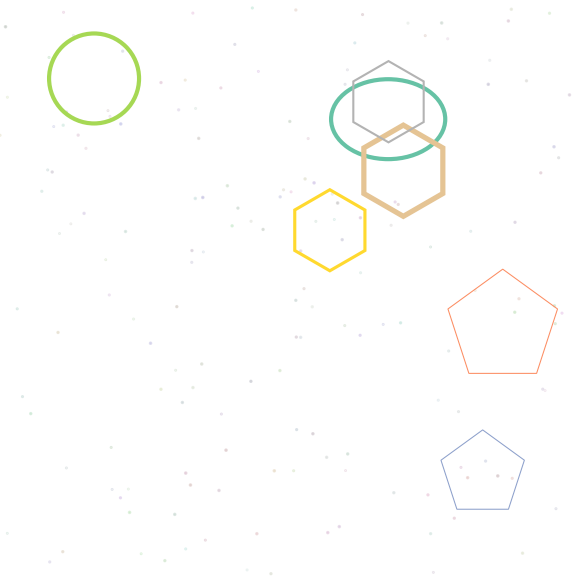[{"shape": "oval", "thickness": 2, "radius": 0.49, "center": [0.672, 0.793]}, {"shape": "pentagon", "thickness": 0.5, "radius": 0.5, "center": [0.871, 0.433]}, {"shape": "pentagon", "thickness": 0.5, "radius": 0.38, "center": [0.836, 0.179]}, {"shape": "circle", "thickness": 2, "radius": 0.39, "center": [0.163, 0.863]}, {"shape": "hexagon", "thickness": 1.5, "radius": 0.35, "center": [0.571, 0.6]}, {"shape": "hexagon", "thickness": 2.5, "radius": 0.39, "center": [0.698, 0.703]}, {"shape": "hexagon", "thickness": 1, "radius": 0.35, "center": [0.673, 0.823]}]